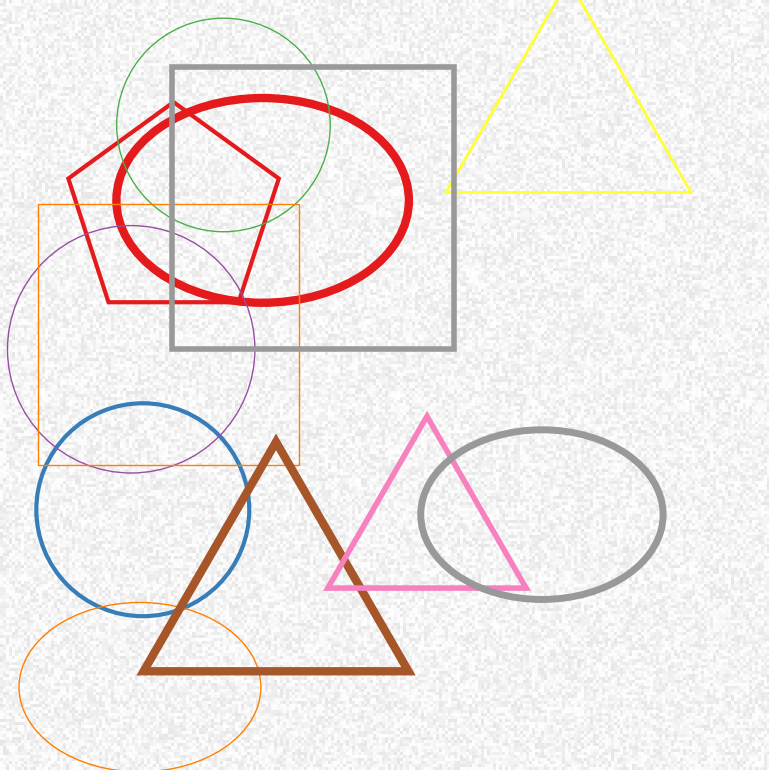[{"shape": "oval", "thickness": 3, "radius": 0.95, "center": [0.341, 0.74]}, {"shape": "pentagon", "thickness": 1.5, "radius": 0.72, "center": [0.225, 0.724]}, {"shape": "circle", "thickness": 1.5, "radius": 0.69, "center": [0.185, 0.338]}, {"shape": "circle", "thickness": 0.5, "radius": 0.69, "center": [0.29, 0.838]}, {"shape": "circle", "thickness": 0.5, "radius": 0.8, "center": [0.17, 0.546]}, {"shape": "oval", "thickness": 0.5, "radius": 0.79, "center": [0.182, 0.108]}, {"shape": "square", "thickness": 0.5, "radius": 0.85, "center": [0.219, 0.565]}, {"shape": "triangle", "thickness": 1, "radius": 0.92, "center": [0.738, 0.842]}, {"shape": "triangle", "thickness": 3, "radius": 0.99, "center": [0.358, 0.228]}, {"shape": "triangle", "thickness": 2, "radius": 0.74, "center": [0.554, 0.311]}, {"shape": "oval", "thickness": 2.5, "radius": 0.79, "center": [0.704, 0.332]}, {"shape": "square", "thickness": 2, "radius": 0.92, "center": [0.407, 0.729]}]